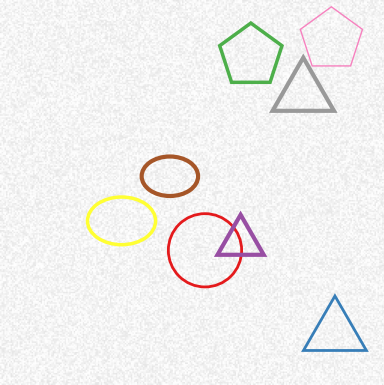[{"shape": "circle", "thickness": 2, "radius": 0.48, "center": [0.532, 0.35]}, {"shape": "triangle", "thickness": 2, "radius": 0.47, "center": [0.87, 0.137]}, {"shape": "pentagon", "thickness": 2.5, "radius": 0.43, "center": [0.652, 0.855]}, {"shape": "triangle", "thickness": 3, "radius": 0.35, "center": [0.625, 0.373]}, {"shape": "oval", "thickness": 2.5, "radius": 0.44, "center": [0.316, 0.426]}, {"shape": "oval", "thickness": 3, "radius": 0.37, "center": [0.441, 0.542]}, {"shape": "pentagon", "thickness": 1, "radius": 0.42, "center": [0.861, 0.897]}, {"shape": "triangle", "thickness": 3, "radius": 0.46, "center": [0.788, 0.758]}]